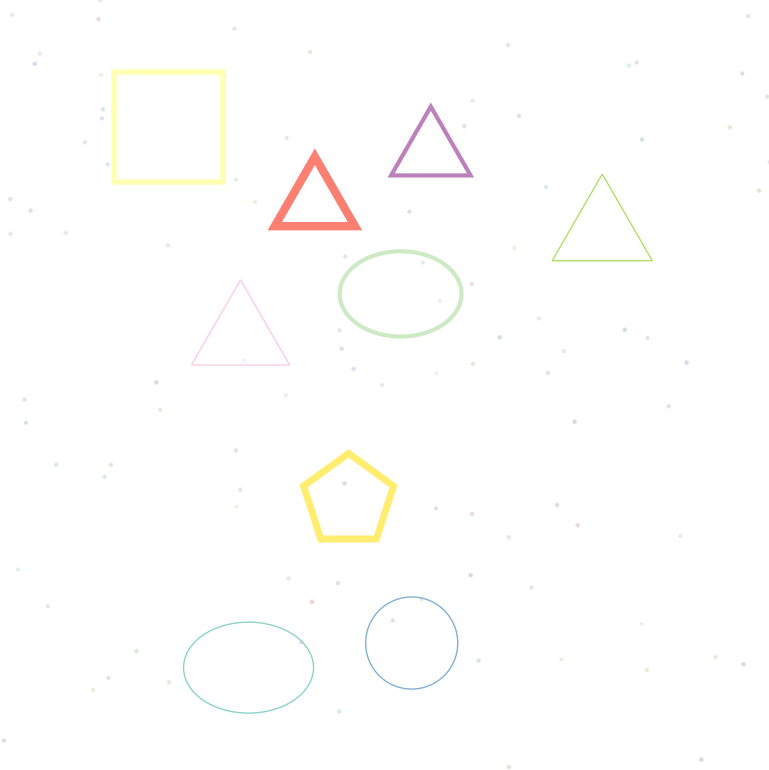[{"shape": "oval", "thickness": 0.5, "radius": 0.42, "center": [0.323, 0.133]}, {"shape": "square", "thickness": 2, "radius": 0.36, "center": [0.219, 0.835]}, {"shape": "triangle", "thickness": 3, "radius": 0.3, "center": [0.409, 0.736]}, {"shape": "circle", "thickness": 0.5, "radius": 0.3, "center": [0.535, 0.165]}, {"shape": "triangle", "thickness": 0.5, "radius": 0.38, "center": [0.782, 0.699]}, {"shape": "triangle", "thickness": 0.5, "radius": 0.37, "center": [0.312, 0.563]}, {"shape": "triangle", "thickness": 1.5, "radius": 0.3, "center": [0.56, 0.802]}, {"shape": "oval", "thickness": 1.5, "radius": 0.4, "center": [0.52, 0.618]}, {"shape": "pentagon", "thickness": 2.5, "radius": 0.31, "center": [0.453, 0.35]}]